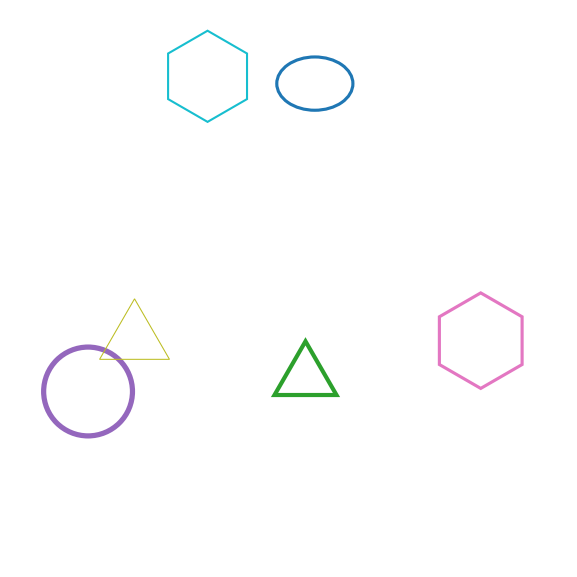[{"shape": "oval", "thickness": 1.5, "radius": 0.33, "center": [0.545, 0.854]}, {"shape": "triangle", "thickness": 2, "radius": 0.31, "center": [0.529, 0.346]}, {"shape": "circle", "thickness": 2.5, "radius": 0.38, "center": [0.152, 0.321]}, {"shape": "hexagon", "thickness": 1.5, "radius": 0.41, "center": [0.832, 0.409]}, {"shape": "triangle", "thickness": 0.5, "radius": 0.35, "center": [0.233, 0.412]}, {"shape": "hexagon", "thickness": 1, "radius": 0.39, "center": [0.359, 0.867]}]